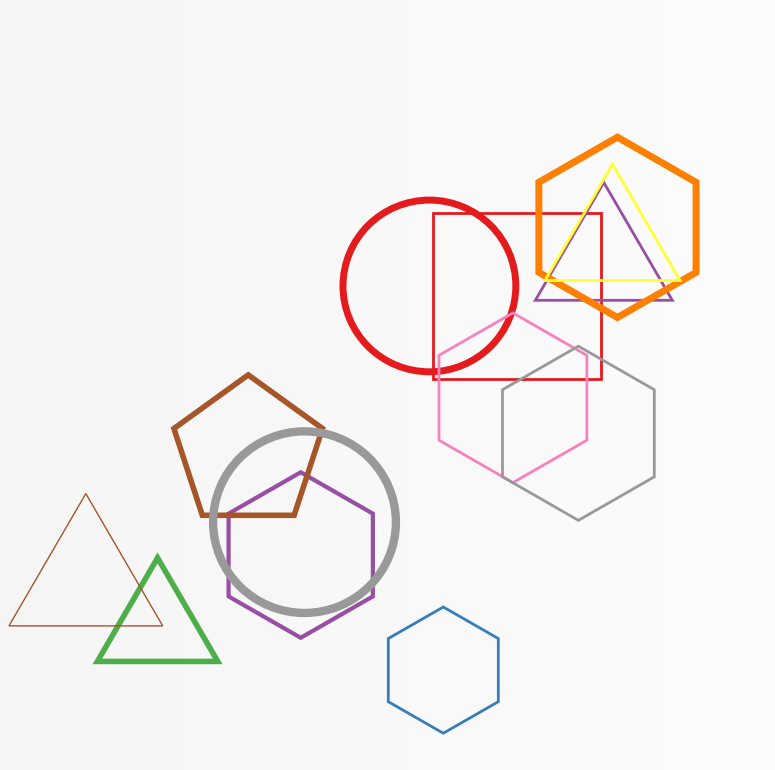[{"shape": "square", "thickness": 1, "radius": 0.54, "center": [0.667, 0.616]}, {"shape": "circle", "thickness": 2.5, "radius": 0.56, "center": [0.554, 0.629]}, {"shape": "hexagon", "thickness": 1, "radius": 0.41, "center": [0.572, 0.13]}, {"shape": "triangle", "thickness": 2, "radius": 0.45, "center": [0.203, 0.186]}, {"shape": "hexagon", "thickness": 1.5, "radius": 0.54, "center": [0.388, 0.279]}, {"shape": "triangle", "thickness": 1, "radius": 0.51, "center": [0.779, 0.661]}, {"shape": "hexagon", "thickness": 2.5, "radius": 0.59, "center": [0.797, 0.705]}, {"shape": "triangle", "thickness": 1, "radius": 0.5, "center": [0.79, 0.686]}, {"shape": "triangle", "thickness": 0.5, "radius": 0.57, "center": [0.111, 0.244]}, {"shape": "pentagon", "thickness": 2, "radius": 0.5, "center": [0.32, 0.412]}, {"shape": "hexagon", "thickness": 1, "radius": 0.55, "center": [0.662, 0.483]}, {"shape": "circle", "thickness": 3, "radius": 0.59, "center": [0.393, 0.322]}, {"shape": "hexagon", "thickness": 1, "radius": 0.57, "center": [0.746, 0.437]}]